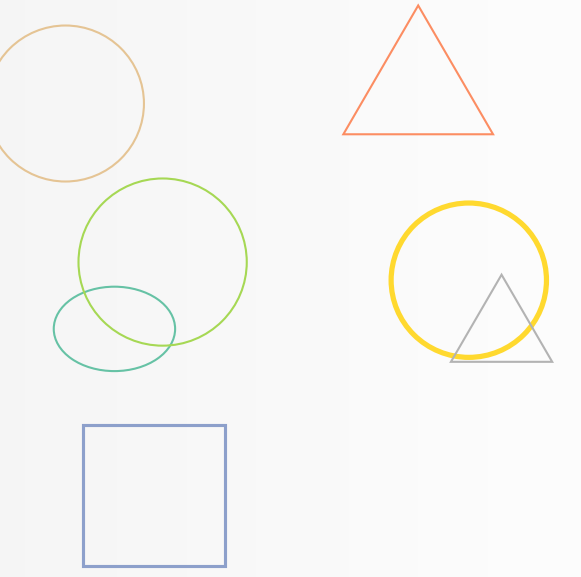[{"shape": "oval", "thickness": 1, "radius": 0.52, "center": [0.197, 0.43]}, {"shape": "triangle", "thickness": 1, "radius": 0.74, "center": [0.719, 0.841]}, {"shape": "square", "thickness": 1.5, "radius": 0.61, "center": [0.266, 0.141]}, {"shape": "circle", "thickness": 1, "radius": 0.72, "center": [0.28, 0.545]}, {"shape": "circle", "thickness": 2.5, "radius": 0.67, "center": [0.807, 0.514]}, {"shape": "circle", "thickness": 1, "radius": 0.68, "center": [0.113, 0.82]}, {"shape": "triangle", "thickness": 1, "radius": 0.5, "center": [0.863, 0.423]}]